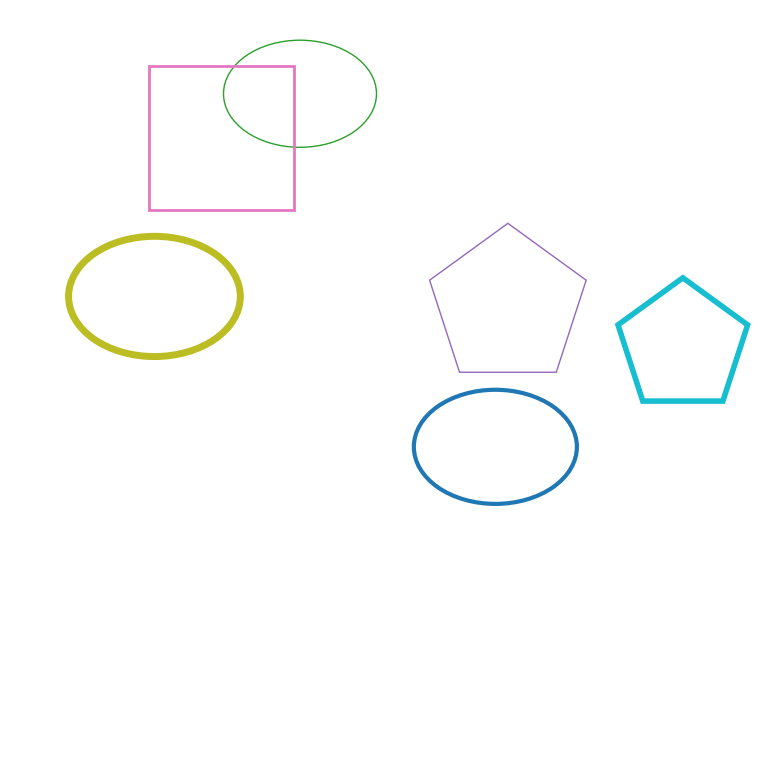[{"shape": "oval", "thickness": 1.5, "radius": 0.53, "center": [0.643, 0.42]}, {"shape": "oval", "thickness": 0.5, "radius": 0.5, "center": [0.39, 0.878]}, {"shape": "pentagon", "thickness": 0.5, "radius": 0.53, "center": [0.66, 0.603]}, {"shape": "square", "thickness": 1, "radius": 0.47, "center": [0.288, 0.821]}, {"shape": "oval", "thickness": 2.5, "radius": 0.56, "center": [0.201, 0.615]}, {"shape": "pentagon", "thickness": 2, "radius": 0.44, "center": [0.887, 0.551]}]